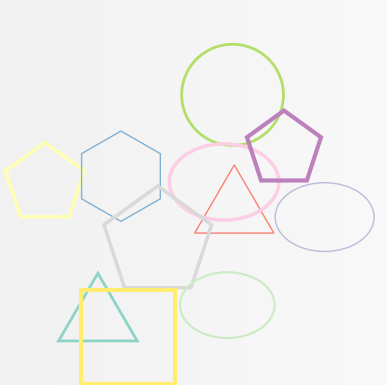[{"shape": "triangle", "thickness": 2, "radius": 0.59, "center": [0.253, 0.173]}, {"shape": "pentagon", "thickness": 2.5, "radius": 0.53, "center": [0.116, 0.523]}, {"shape": "oval", "thickness": 1, "radius": 0.64, "center": [0.838, 0.436]}, {"shape": "triangle", "thickness": 1, "radius": 0.59, "center": [0.605, 0.454]}, {"shape": "hexagon", "thickness": 1, "radius": 0.59, "center": [0.312, 0.542]}, {"shape": "circle", "thickness": 2, "radius": 0.66, "center": [0.6, 0.754]}, {"shape": "oval", "thickness": 2.5, "radius": 0.71, "center": [0.578, 0.527]}, {"shape": "pentagon", "thickness": 2.5, "radius": 0.73, "center": [0.407, 0.371]}, {"shape": "pentagon", "thickness": 3, "radius": 0.5, "center": [0.733, 0.612]}, {"shape": "oval", "thickness": 1.5, "radius": 0.61, "center": [0.587, 0.207]}, {"shape": "square", "thickness": 3, "radius": 0.61, "center": [0.33, 0.125]}]